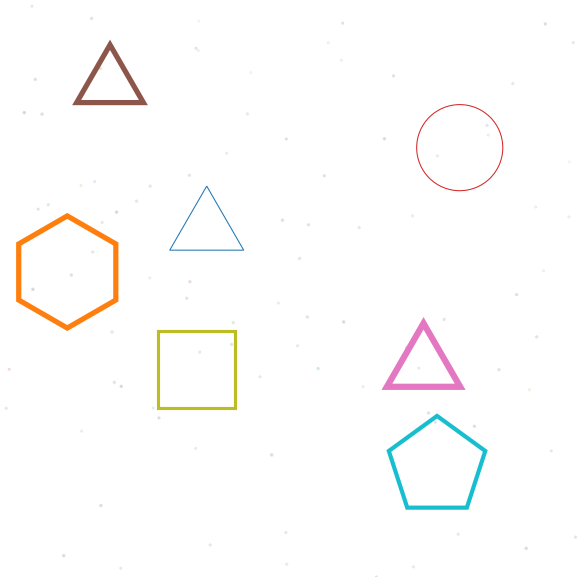[{"shape": "triangle", "thickness": 0.5, "radius": 0.37, "center": [0.358, 0.603]}, {"shape": "hexagon", "thickness": 2.5, "radius": 0.49, "center": [0.116, 0.528]}, {"shape": "circle", "thickness": 0.5, "radius": 0.37, "center": [0.796, 0.743]}, {"shape": "triangle", "thickness": 2.5, "radius": 0.33, "center": [0.191, 0.855]}, {"shape": "triangle", "thickness": 3, "radius": 0.37, "center": [0.733, 0.366]}, {"shape": "square", "thickness": 1.5, "radius": 0.33, "center": [0.34, 0.36]}, {"shape": "pentagon", "thickness": 2, "radius": 0.44, "center": [0.757, 0.191]}]